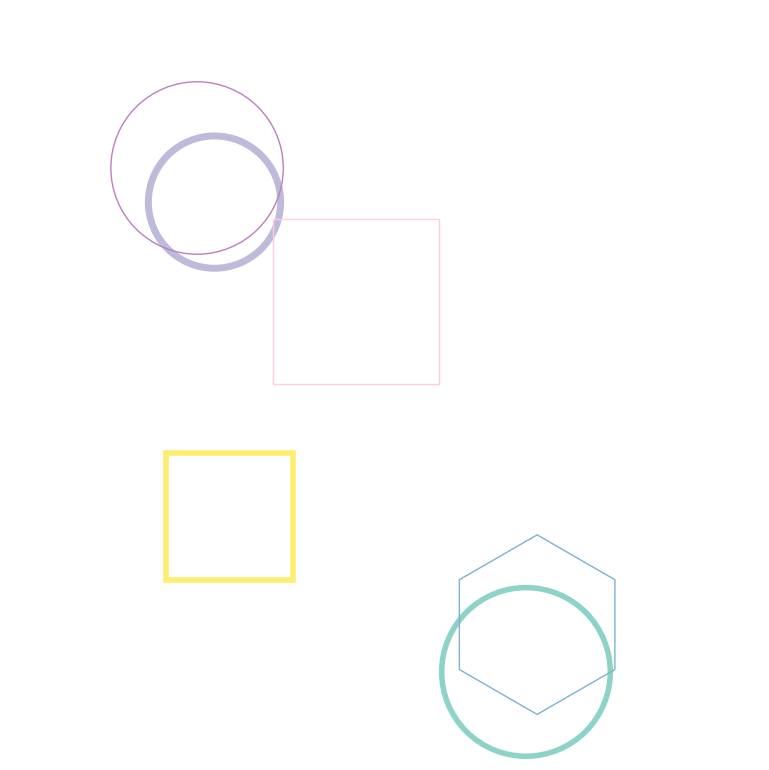[{"shape": "circle", "thickness": 2, "radius": 0.55, "center": [0.683, 0.127]}, {"shape": "circle", "thickness": 2.5, "radius": 0.43, "center": [0.279, 0.738]}, {"shape": "hexagon", "thickness": 0.5, "radius": 0.58, "center": [0.698, 0.189]}, {"shape": "square", "thickness": 0.5, "radius": 0.54, "center": [0.463, 0.609]}, {"shape": "circle", "thickness": 0.5, "radius": 0.56, "center": [0.256, 0.782]}, {"shape": "square", "thickness": 2, "radius": 0.41, "center": [0.298, 0.329]}]